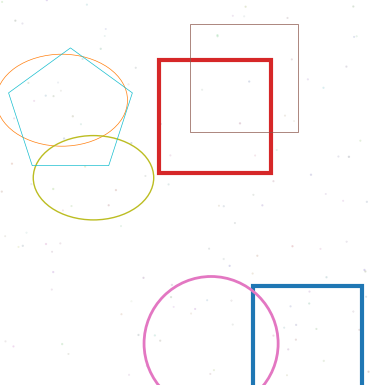[{"shape": "square", "thickness": 3, "radius": 0.71, "center": [0.798, 0.116]}, {"shape": "oval", "thickness": 0.5, "radius": 0.85, "center": [0.161, 0.74]}, {"shape": "square", "thickness": 3, "radius": 0.73, "center": [0.558, 0.698]}, {"shape": "square", "thickness": 0.5, "radius": 0.71, "center": [0.634, 0.797]}, {"shape": "circle", "thickness": 2, "radius": 0.87, "center": [0.548, 0.108]}, {"shape": "oval", "thickness": 1, "radius": 0.78, "center": [0.243, 0.538]}, {"shape": "pentagon", "thickness": 0.5, "radius": 0.85, "center": [0.183, 0.707]}]